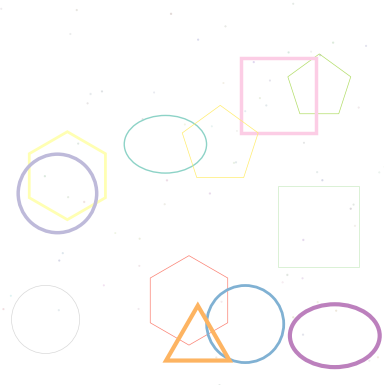[{"shape": "oval", "thickness": 1, "radius": 0.53, "center": [0.43, 0.625]}, {"shape": "hexagon", "thickness": 2, "radius": 0.57, "center": [0.175, 0.544]}, {"shape": "circle", "thickness": 2.5, "radius": 0.51, "center": [0.149, 0.498]}, {"shape": "hexagon", "thickness": 0.5, "radius": 0.58, "center": [0.491, 0.22]}, {"shape": "circle", "thickness": 2, "radius": 0.5, "center": [0.637, 0.158]}, {"shape": "triangle", "thickness": 3, "radius": 0.48, "center": [0.514, 0.111]}, {"shape": "pentagon", "thickness": 0.5, "radius": 0.43, "center": [0.829, 0.774]}, {"shape": "square", "thickness": 2.5, "radius": 0.49, "center": [0.722, 0.753]}, {"shape": "circle", "thickness": 0.5, "radius": 0.44, "center": [0.118, 0.17]}, {"shape": "oval", "thickness": 3, "radius": 0.58, "center": [0.87, 0.128]}, {"shape": "square", "thickness": 0.5, "radius": 0.53, "center": [0.827, 0.411]}, {"shape": "pentagon", "thickness": 0.5, "radius": 0.52, "center": [0.572, 0.623]}]